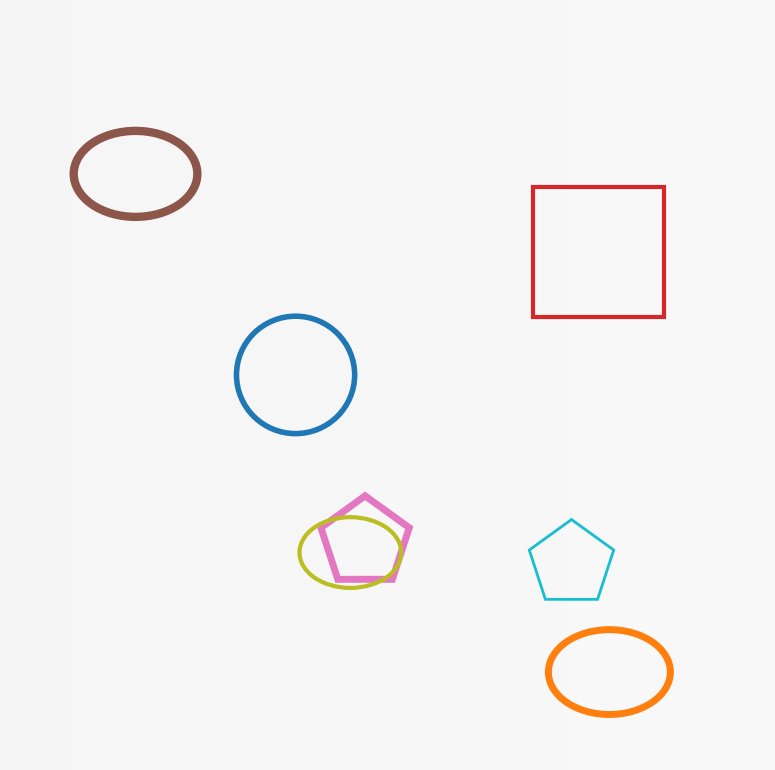[{"shape": "circle", "thickness": 2, "radius": 0.38, "center": [0.381, 0.513]}, {"shape": "oval", "thickness": 2.5, "radius": 0.39, "center": [0.786, 0.127]}, {"shape": "square", "thickness": 1.5, "radius": 0.42, "center": [0.772, 0.672]}, {"shape": "oval", "thickness": 3, "radius": 0.4, "center": [0.175, 0.774]}, {"shape": "pentagon", "thickness": 2.5, "radius": 0.3, "center": [0.471, 0.296]}, {"shape": "oval", "thickness": 1.5, "radius": 0.33, "center": [0.452, 0.282]}, {"shape": "pentagon", "thickness": 1, "radius": 0.29, "center": [0.737, 0.268]}]